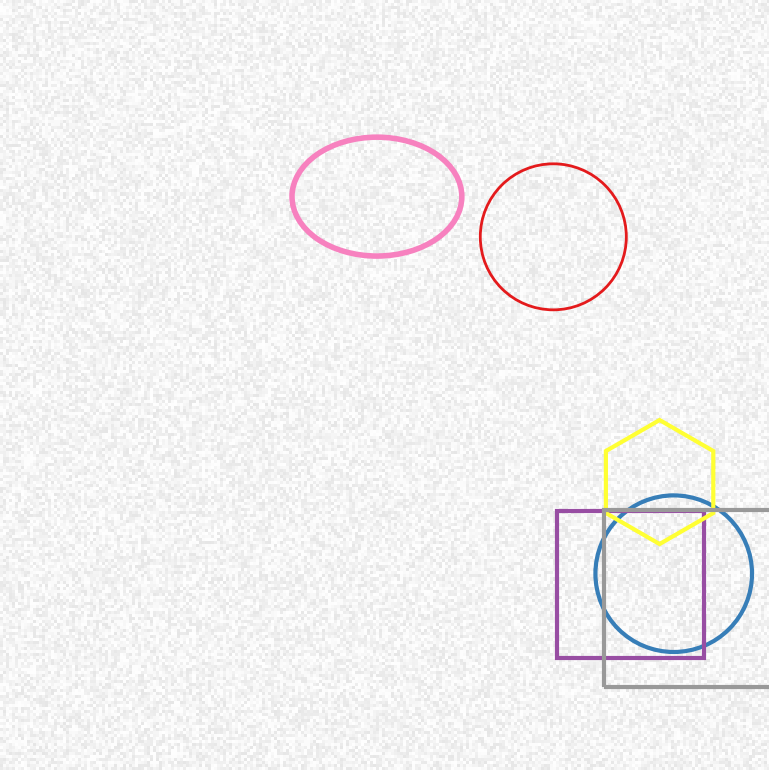[{"shape": "circle", "thickness": 1, "radius": 0.47, "center": [0.719, 0.692]}, {"shape": "circle", "thickness": 1.5, "radius": 0.51, "center": [0.875, 0.255]}, {"shape": "square", "thickness": 1.5, "radius": 0.48, "center": [0.819, 0.241]}, {"shape": "hexagon", "thickness": 1.5, "radius": 0.4, "center": [0.857, 0.374]}, {"shape": "oval", "thickness": 2, "radius": 0.55, "center": [0.489, 0.745]}, {"shape": "square", "thickness": 1.5, "radius": 0.57, "center": [0.899, 0.223]}]